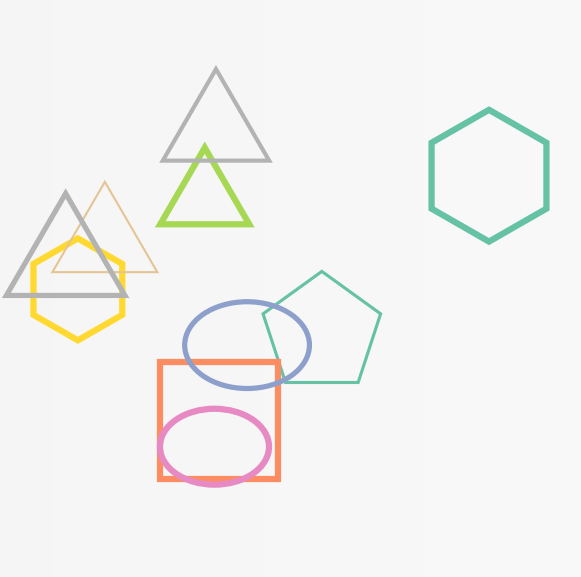[{"shape": "pentagon", "thickness": 1.5, "radius": 0.53, "center": [0.554, 0.423]}, {"shape": "hexagon", "thickness": 3, "radius": 0.57, "center": [0.841, 0.695]}, {"shape": "square", "thickness": 3, "radius": 0.51, "center": [0.377, 0.27]}, {"shape": "oval", "thickness": 2.5, "radius": 0.54, "center": [0.425, 0.402]}, {"shape": "oval", "thickness": 3, "radius": 0.47, "center": [0.369, 0.226]}, {"shape": "triangle", "thickness": 3, "radius": 0.44, "center": [0.352, 0.655]}, {"shape": "hexagon", "thickness": 3, "radius": 0.44, "center": [0.134, 0.498]}, {"shape": "triangle", "thickness": 1, "radius": 0.52, "center": [0.18, 0.58]}, {"shape": "triangle", "thickness": 2, "radius": 0.53, "center": [0.372, 0.774]}, {"shape": "triangle", "thickness": 2.5, "radius": 0.59, "center": [0.113, 0.546]}]